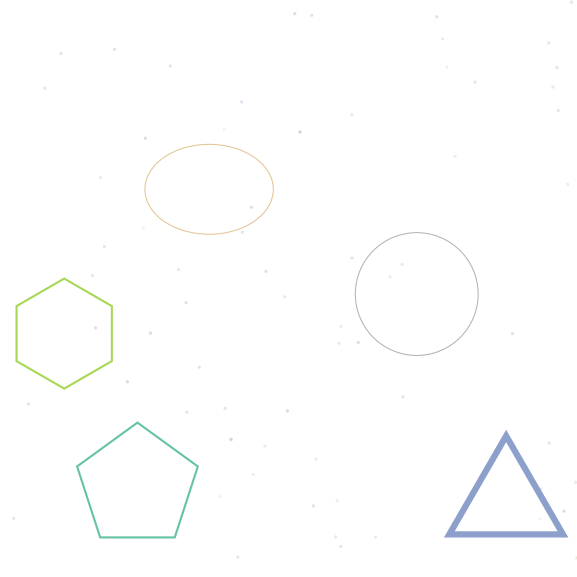[{"shape": "pentagon", "thickness": 1, "radius": 0.55, "center": [0.238, 0.157]}, {"shape": "triangle", "thickness": 3, "radius": 0.57, "center": [0.876, 0.131]}, {"shape": "hexagon", "thickness": 1, "radius": 0.48, "center": [0.111, 0.421]}, {"shape": "oval", "thickness": 0.5, "radius": 0.56, "center": [0.362, 0.671]}, {"shape": "circle", "thickness": 0.5, "radius": 0.53, "center": [0.722, 0.49]}]